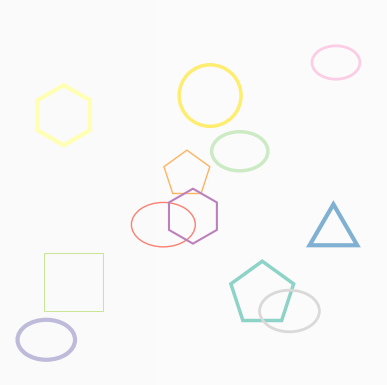[{"shape": "pentagon", "thickness": 2.5, "radius": 0.43, "center": [0.677, 0.236]}, {"shape": "hexagon", "thickness": 3, "radius": 0.39, "center": [0.164, 0.701]}, {"shape": "oval", "thickness": 3, "radius": 0.37, "center": [0.119, 0.117]}, {"shape": "oval", "thickness": 1, "radius": 0.41, "center": [0.422, 0.416]}, {"shape": "triangle", "thickness": 3, "radius": 0.35, "center": [0.86, 0.398]}, {"shape": "pentagon", "thickness": 1, "radius": 0.31, "center": [0.482, 0.548]}, {"shape": "square", "thickness": 0.5, "radius": 0.38, "center": [0.189, 0.267]}, {"shape": "oval", "thickness": 2, "radius": 0.31, "center": [0.867, 0.838]}, {"shape": "oval", "thickness": 2, "radius": 0.39, "center": [0.747, 0.192]}, {"shape": "hexagon", "thickness": 1.5, "radius": 0.36, "center": [0.498, 0.439]}, {"shape": "oval", "thickness": 2.5, "radius": 0.36, "center": [0.619, 0.607]}, {"shape": "circle", "thickness": 2.5, "radius": 0.4, "center": [0.542, 0.752]}]